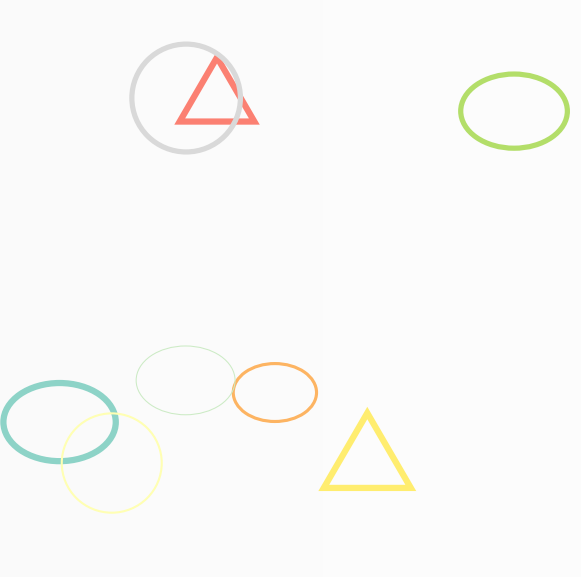[{"shape": "oval", "thickness": 3, "radius": 0.48, "center": [0.103, 0.268]}, {"shape": "circle", "thickness": 1, "radius": 0.43, "center": [0.192, 0.197]}, {"shape": "triangle", "thickness": 3, "radius": 0.37, "center": [0.373, 0.826]}, {"shape": "oval", "thickness": 1.5, "radius": 0.36, "center": [0.473, 0.319]}, {"shape": "oval", "thickness": 2.5, "radius": 0.46, "center": [0.884, 0.807]}, {"shape": "circle", "thickness": 2.5, "radius": 0.47, "center": [0.32, 0.829]}, {"shape": "oval", "thickness": 0.5, "radius": 0.43, "center": [0.319, 0.34]}, {"shape": "triangle", "thickness": 3, "radius": 0.43, "center": [0.632, 0.197]}]